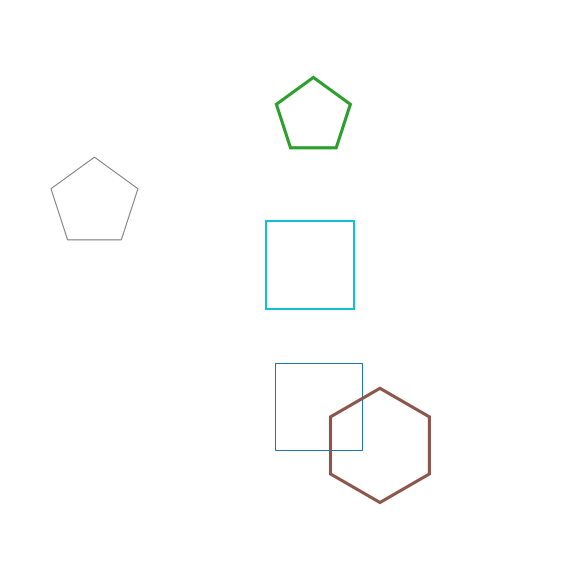[{"shape": "square", "thickness": 0.5, "radius": 0.38, "center": [0.552, 0.296]}, {"shape": "pentagon", "thickness": 1.5, "radius": 0.34, "center": [0.543, 0.798]}, {"shape": "hexagon", "thickness": 1.5, "radius": 0.49, "center": [0.658, 0.228]}, {"shape": "pentagon", "thickness": 0.5, "radius": 0.4, "center": [0.164, 0.648]}, {"shape": "square", "thickness": 1, "radius": 0.38, "center": [0.536, 0.54]}]